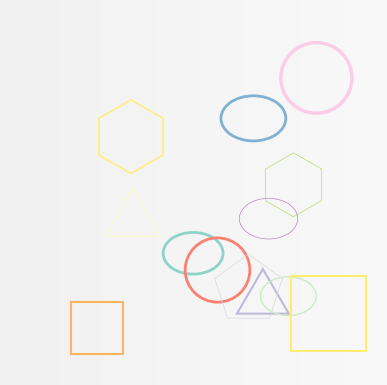[{"shape": "oval", "thickness": 2, "radius": 0.39, "center": [0.498, 0.342]}, {"shape": "triangle", "thickness": 0.5, "radius": 0.41, "center": [0.343, 0.427]}, {"shape": "triangle", "thickness": 1.5, "radius": 0.39, "center": [0.678, 0.224]}, {"shape": "circle", "thickness": 2, "radius": 0.42, "center": [0.561, 0.299]}, {"shape": "oval", "thickness": 2, "radius": 0.42, "center": [0.654, 0.693]}, {"shape": "square", "thickness": 1.5, "radius": 0.34, "center": [0.249, 0.148]}, {"shape": "hexagon", "thickness": 0.5, "radius": 0.41, "center": [0.757, 0.52]}, {"shape": "circle", "thickness": 2.5, "radius": 0.46, "center": [0.816, 0.798]}, {"shape": "pentagon", "thickness": 0.5, "radius": 0.46, "center": [0.641, 0.248]}, {"shape": "oval", "thickness": 0.5, "radius": 0.38, "center": [0.693, 0.432]}, {"shape": "oval", "thickness": 1, "radius": 0.36, "center": [0.744, 0.231]}, {"shape": "hexagon", "thickness": 1, "radius": 0.48, "center": [0.338, 0.645]}, {"shape": "square", "thickness": 1.5, "radius": 0.48, "center": [0.849, 0.185]}]